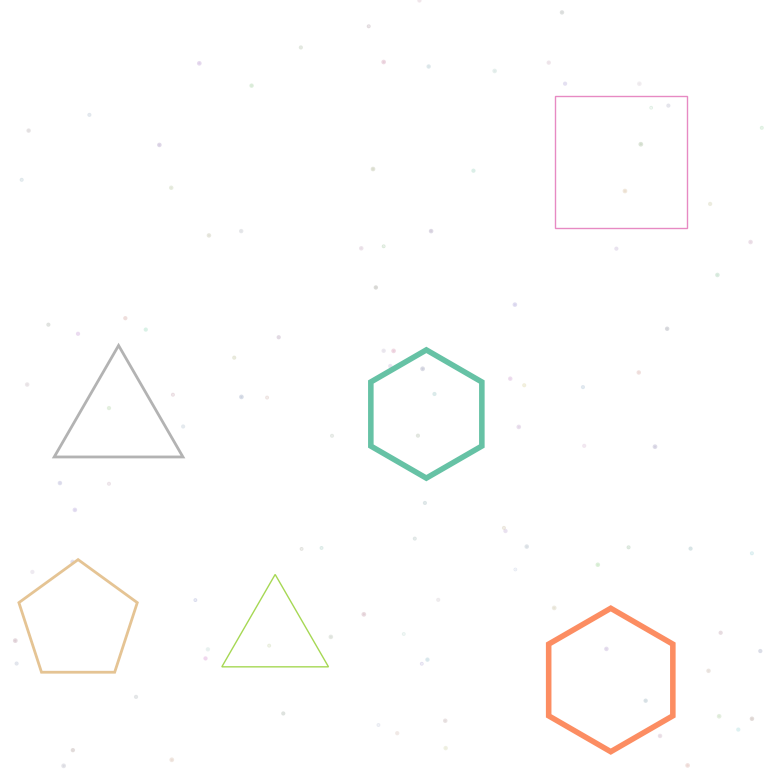[{"shape": "hexagon", "thickness": 2, "radius": 0.42, "center": [0.554, 0.462]}, {"shape": "hexagon", "thickness": 2, "radius": 0.47, "center": [0.793, 0.117]}, {"shape": "square", "thickness": 0.5, "radius": 0.43, "center": [0.806, 0.79]}, {"shape": "triangle", "thickness": 0.5, "radius": 0.4, "center": [0.357, 0.174]}, {"shape": "pentagon", "thickness": 1, "radius": 0.4, "center": [0.101, 0.192]}, {"shape": "triangle", "thickness": 1, "radius": 0.48, "center": [0.154, 0.455]}]